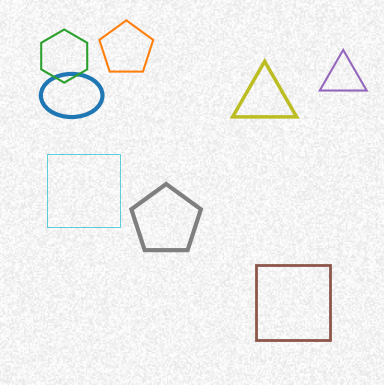[{"shape": "oval", "thickness": 3, "radius": 0.4, "center": [0.186, 0.752]}, {"shape": "pentagon", "thickness": 1.5, "radius": 0.37, "center": [0.328, 0.874]}, {"shape": "hexagon", "thickness": 1.5, "radius": 0.34, "center": [0.167, 0.854]}, {"shape": "triangle", "thickness": 1.5, "radius": 0.35, "center": [0.891, 0.8]}, {"shape": "square", "thickness": 2, "radius": 0.48, "center": [0.761, 0.215]}, {"shape": "pentagon", "thickness": 3, "radius": 0.47, "center": [0.432, 0.427]}, {"shape": "triangle", "thickness": 2.5, "radius": 0.48, "center": [0.687, 0.744]}, {"shape": "square", "thickness": 0.5, "radius": 0.47, "center": [0.218, 0.505]}]